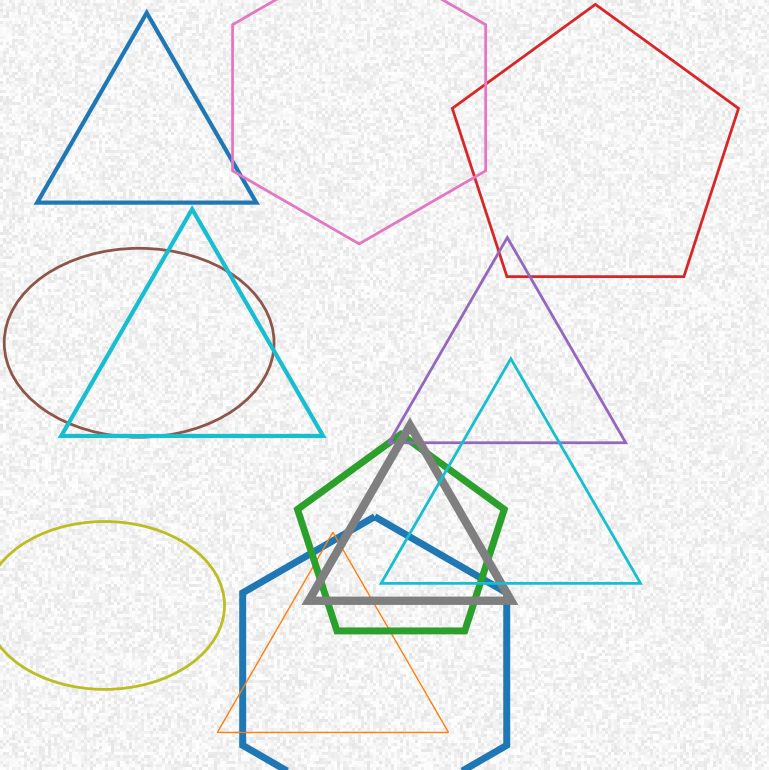[{"shape": "hexagon", "thickness": 2.5, "radius": 0.99, "center": [0.487, 0.131]}, {"shape": "triangle", "thickness": 1.5, "radius": 0.82, "center": [0.191, 0.819]}, {"shape": "triangle", "thickness": 0.5, "radius": 0.87, "center": [0.432, 0.135]}, {"shape": "pentagon", "thickness": 2.5, "radius": 0.71, "center": [0.521, 0.295]}, {"shape": "pentagon", "thickness": 1, "radius": 0.98, "center": [0.773, 0.799]}, {"shape": "triangle", "thickness": 1, "radius": 0.89, "center": [0.659, 0.514]}, {"shape": "oval", "thickness": 1, "radius": 0.88, "center": [0.181, 0.555]}, {"shape": "hexagon", "thickness": 1, "radius": 0.95, "center": [0.466, 0.873]}, {"shape": "triangle", "thickness": 3, "radius": 0.76, "center": [0.532, 0.296]}, {"shape": "oval", "thickness": 1, "radius": 0.78, "center": [0.136, 0.214]}, {"shape": "triangle", "thickness": 1, "radius": 0.97, "center": [0.663, 0.34]}, {"shape": "triangle", "thickness": 1.5, "radius": 0.98, "center": [0.25, 0.532]}]